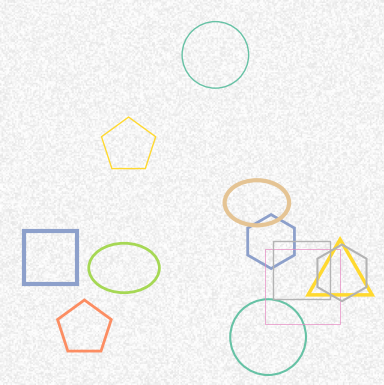[{"shape": "circle", "thickness": 1.5, "radius": 0.49, "center": [0.696, 0.124]}, {"shape": "circle", "thickness": 1, "radius": 0.43, "center": [0.559, 0.857]}, {"shape": "pentagon", "thickness": 2, "radius": 0.37, "center": [0.219, 0.147]}, {"shape": "hexagon", "thickness": 2, "radius": 0.35, "center": [0.704, 0.373]}, {"shape": "square", "thickness": 3, "radius": 0.34, "center": [0.13, 0.332]}, {"shape": "square", "thickness": 0.5, "radius": 0.49, "center": [0.785, 0.257]}, {"shape": "oval", "thickness": 2, "radius": 0.46, "center": [0.322, 0.304]}, {"shape": "triangle", "thickness": 2.5, "radius": 0.48, "center": [0.883, 0.282]}, {"shape": "pentagon", "thickness": 1, "radius": 0.37, "center": [0.334, 0.622]}, {"shape": "oval", "thickness": 3, "radius": 0.42, "center": [0.667, 0.473]}, {"shape": "square", "thickness": 1, "radius": 0.37, "center": [0.783, 0.299]}, {"shape": "hexagon", "thickness": 1.5, "radius": 0.37, "center": [0.888, 0.291]}]